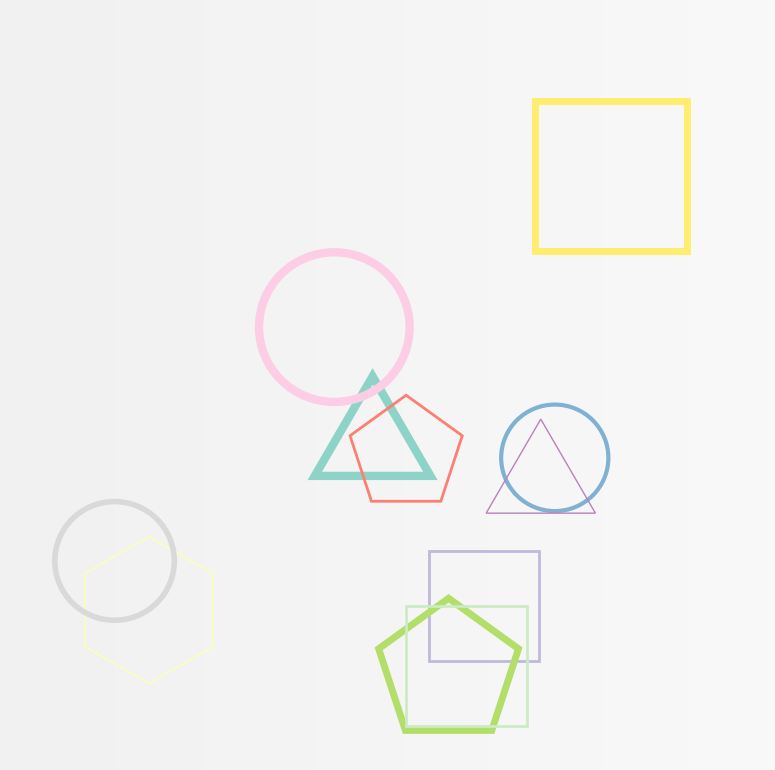[{"shape": "triangle", "thickness": 3, "radius": 0.43, "center": [0.481, 0.425]}, {"shape": "hexagon", "thickness": 0.5, "radius": 0.48, "center": [0.192, 0.208]}, {"shape": "square", "thickness": 1, "radius": 0.36, "center": [0.625, 0.213]}, {"shape": "pentagon", "thickness": 1, "radius": 0.38, "center": [0.524, 0.411]}, {"shape": "circle", "thickness": 1.5, "radius": 0.35, "center": [0.716, 0.405]}, {"shape": "pentagon", "thickness": 2.5, "radius": 0.47, "center": [0.579, 0.128]}, {"shape": "circle", "thickness": 3, "radius": 0.49, "center": [0.431, 0.575]}, {"shape": "circle", "thickness": 2, "radius": 0.39, "center": [0.148, 0.272]}, {"shape": "triangle", "thickness": 0.5, "radius": 0.41, "center": [0.698, 0.374]}, {"shape": "square", "thickness": 1, "radius": 0.39, "center": [0.602, 0.135]}, {"shape": "square", "thickness": 2.5, "radius": 0.49, "center": [0.789, 0.772]}]